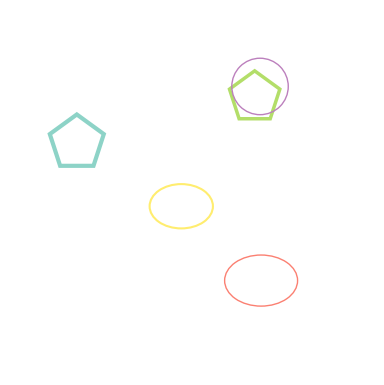[{"shape": "pentagon", "thickness": 3, "radius": 0.37, "center": [0.2, 0.629]}, {"shape": "oval", "thickness": 1, "radius": 0.47, "center": [0.678, 0.271]}, {"shape": "pentagon", "thickness": 2.5, "radius": 0.34, "center": [0.661, 0.747]}, {"shape": "circle", "thickness": 1, "radius": 0.37, "center": [0.675, 0.775]}, {"shape": "oval", "thickness": 1.5, "radius": 0.41, "center": [0.471, 0.464]}]